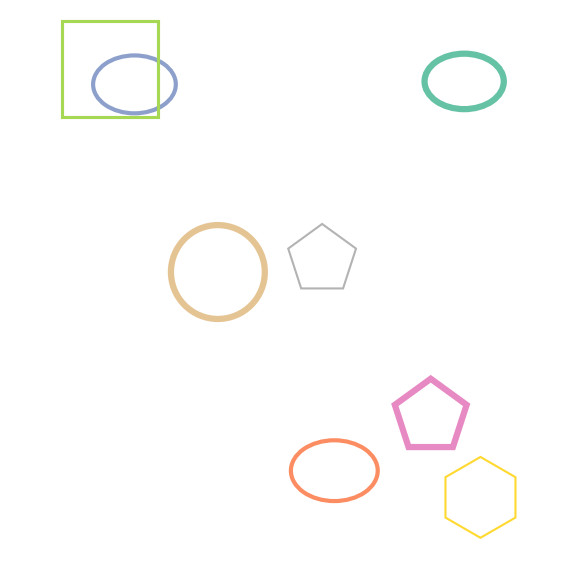[{"shape": "oval", "thickness": 3, "radius": 0.34, "center": [0.804, 0.858]}, {"shape": "oval", "thickness": 2, "radius": 0.38, "center": [0.579, 0.184]}, {"shape": "oval", "thickness": 2, "radius": 0.36, "center": [0.233, 0.853]}, {"shape": "pentagon", "thickness": 3, "radius": 0.33, "center": [0.746, 0.278]}, {"shape": "square", "thickness": 1.5, "radius": 0.41, "center": [0.19, 0.88]}, {"shape": "hexagon", "thickness": 1, "radius": 0.35, "center": [0.832, 0.138]}, {"shape": "circle", "thickness": 3, "radius": 0.41, "center": [0.377, 0.528]}, {"shape": "pentagon", "thickness": 1, "radius": 0.31, "center": [0.558, 0.55]}]